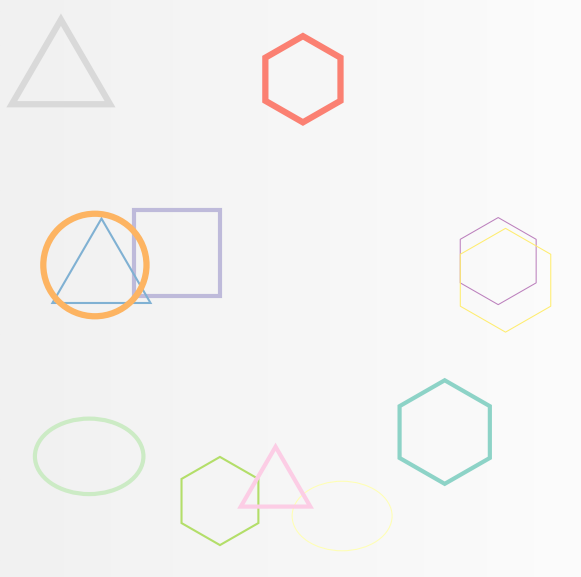[{"shape": "hexagon", "thickness": 2, "radius": 0.45, "center": [0.765, 0.251]}, {"shape": "oval", "thickness": 0.5, "radius": 0.43, "center": [0.589, 0.106]}, {"shape": "square", "thickness": 2, "radius": 0.37, "center": [0.305, 0.561]}, {"shape": "hexagon", "thickness": 3, "radius": 0.37, "center": [0.521, 0.862]}, {"shape": "triangle", "thickness": 1, "radius": 0.49, "center": [0.175, 0.523]}, {"shape": "circle", "thickness": 3, "radius": 0.44, "center": [0.163, 0.54]}, {"shape": "hexagon", "thickness": 1, "radius": 0.38, "center": [0.378, 0.132]}, {"shape": "triangle", "thickness": 2, "radius": 0.35, "center": [0.474, 0.156]}, {"shape": "triangle", "thickness": 3, "radius": 0.49, "center": [0.105, 0.867]}, {"shape": "hexagon", "thickness": 0.5, "radius": 0.38, "center": [0.857, 0.547]}, {"shape": "oval", "thickness": 2, "radius": 0.47, "center": [0.153, 0.209]}, {"shape": "hexagon", "thickness": 0.5, "radius": 0.45, "center": [0.87, 0.514]}]